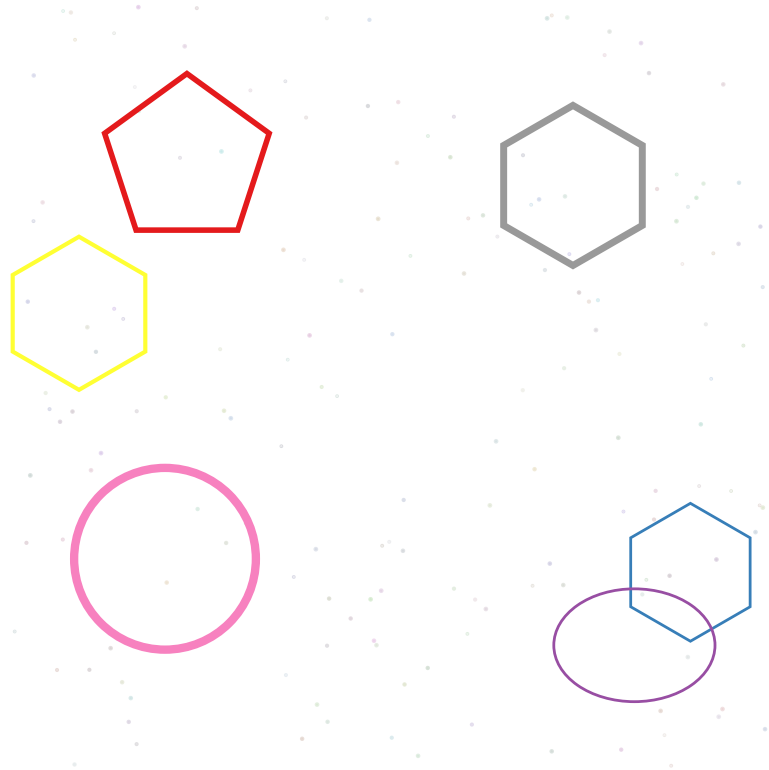[{"shape": "pentagon", "thickness": 2, "radius": 0.56, "center": [0.243, 0.792]}, {"shape": "hexagon", "thickness": 1, "radius": 0.45, "center": [0.897, 0.257]}, {"shape": "oval", "thickness": 1, "radius": 0.52, "center": [0.824, 0.162]}, {"shape": "hexagon", "thickness": 1.5, "radius": 0.5, "center": [0.103, 0.593]}, {"shape": "circle", "thickness": 3, "radius": 0.59, "center": [0.214, 0.274]}, {"shape": "hexagon", "thickness": 2.5, "radius": 0.52, "center": [0.744, 0.759]}]